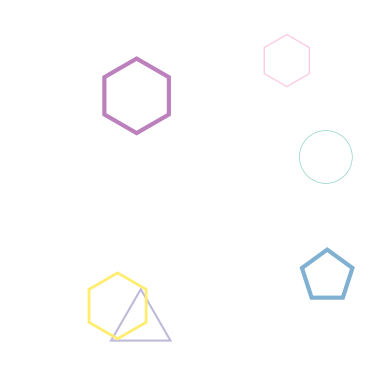[{"shape": "circle", "thickness": 0.5, "radius": 0.34, "center": [0.846, 0.592]}, {"shape": "triangle", "thickness": 1.5, "radius": 0.44, "center": [0.366, 0.16]}, {"shape": "pentagon", "thickness": 3, "radius": 0.34, "center": [0.85, 0.283]}, {"shape": "hexagon", "thickness": 1, "radius": 0.34, "center": [0.745, 0.843]}, {"shape": "hexagon", "thickness": 3, "radius": 0.48, "center": [0.355, 0.751]}, {"shape": "hexagon", "thickness": 2, "radius": 0.43, "center": [0.305, 0.206]}]